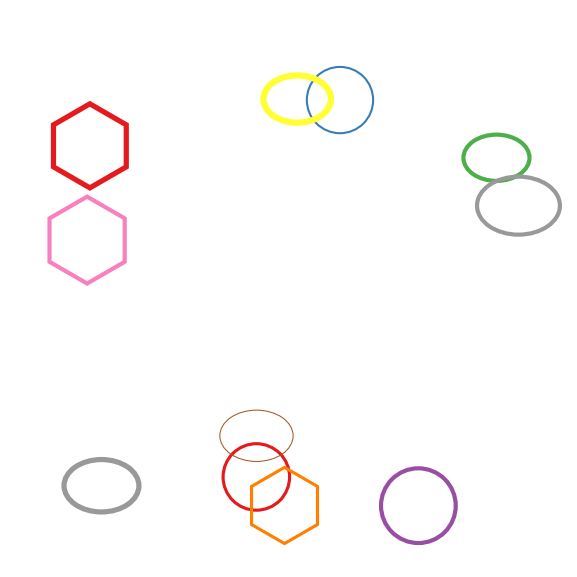[{"shape": "circle", "thickness": 1.5, "radius": 0.29, "center": [0.444, 0.173]}, {"shape": "hexagon", "thickness": 2.5, "radius": 0.36, "center": [0.156, 0.747]}, {"shape": "circle", "thickness": 1, "radius": 0.29, "center": [0.589, 0.826]}, {"shape": "oval", "thickness": 2, "radius": 0.29, "center": [0.86, 0.726]}, {"shape": "circle", "thickness": 2, "radius": 0.32, "center": [0.724, 0.124]}, {"shape": "hexagon", "thickness": 1.5, "radius": 0.33, "center": [0.493, 0.124]}, {"shape": "oval", "thickness": 3, "radius": 0.29, "center": [0.515, 0.828]}, {"shape": "oval", "thickness": 0.5, "radius": 0.32, "center": [0.444, 0.245]}, {"shape": "hexagon", "thickness": 2, "radius": 0.38, "center": [0.151, 0.583]}, {"shape": "oval", "thickness": 2.5, "radius": 0.32, "center": [0.176, 0.158]}, {"shape": "oval", "thickness": 2, "radius": 0.36, "center": [0.898, 0.643]}]